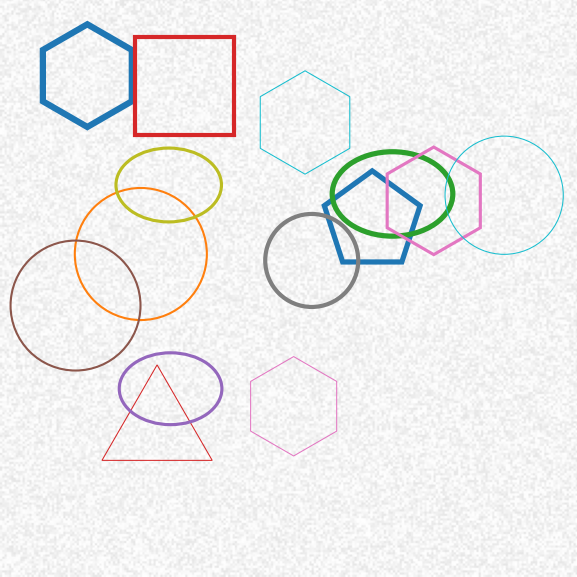[{"shape": "hexagon", "thickness": 3, "radius": 0.44, "center": [0.151, 0.868]}, {"shape": "pentagon", "thickness": 2.5, "radius": 0.44, "center": [0.645, 0.616]}, {"shape": "circle", "thickness": 1, "radius": 0.57, "center": [0.244, 0.559]}, {"shape": "oval", "thickness": 2.5, "radius": 0.52, "center": [0.68, 0.663]}, {"shape": "triangle", "thickness": 0.5, "radius": 0.55, "center": [0.272, 0.257]}, {"shape": "square", "thickness": 2, "radius": 0.43, "center": [0.32, 0.85]}, {"shape": "oval", "thickness": 1.5, "radius": 0.44, "center": [0.295, 0.326]}, {"shape": "circle", "thickness": 1, "radius": 0.56, "center": [0.131, 0.47]}, {"shape": "hexagon", "thickness": 1.5, "radius": 0.47, "center": [0.751, 0.651]}, {"shape": "hexagon", "thickness": 0.5, "radius": 0.43, "center": [0.508, 0.296]}, {"shape": "circle", "thickness": 2, "radius": 0.4, "center": [0.54, 0.548]}, {"shape": "oval", "thickness": 1.5, "radius": 0.46, "center": [0.292, 0.679]}, {"shape": "circle", "thickness": 0.5, "radius": 0.51, "center": [0.873, 0.661]}, {"shape": "hexagon", "thickness": 0.5, "radius": 0.45, "center": [0.528, 0.787]}]